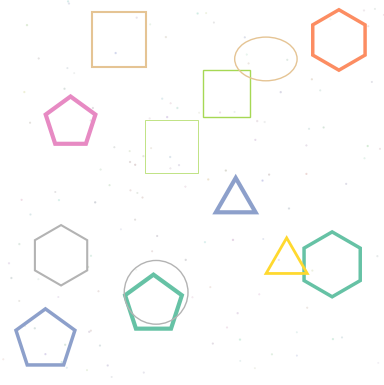[{"shape": "pentagon", "thickness": 3, "radius": 0.39, "center": [0.399, 0.209]}, {"shape": "hexagon", "thickness": 2.5, "radius": 0.42, "center": [0.863, 0.313]}, {"shape": "hexagon", "thickness": 2.5, "radius": 0.39, "center": [0.88, 0.896]}, {"shape": "pentagon", "thickness": 2.5, "radius": 0.4, "center": [0.118, 0.117]}, {"shape": "triangle", "thickness": 3, "radius": 0.3, "center": [0.612, 0.478]}, {"shape": "pentagon", "thickness": 3, "radius": 0.34, "center": [0.183, 0.681]}, {"shape": "square", "thickness": 0.5, "radius": 0.34, "center": [0.446, 0.619]}, {"shape": "square", "thickness": 1, "radius": 0.31, "center": [0.589, 0.756]}, {"shape": "triangle", "thickness": 2, "radius": 0.31, "center": [0.745, 0.321]}, {"shape": "oval", "thickness": 1, "radius": 0.41, "center": [0.691, 0.847]}, {"shape": "square", "thickness": 1.5, "radius": 0.35, "center": [0.309, 0.897]}, {"shape": "circle", "thickness": 1, "radius": 0.41, "center": [0.406, 0.241]}, {"shape": "hexagon", "thickness": 1.5, "radius": 0.39, "center": [0.159, 0.337]}]